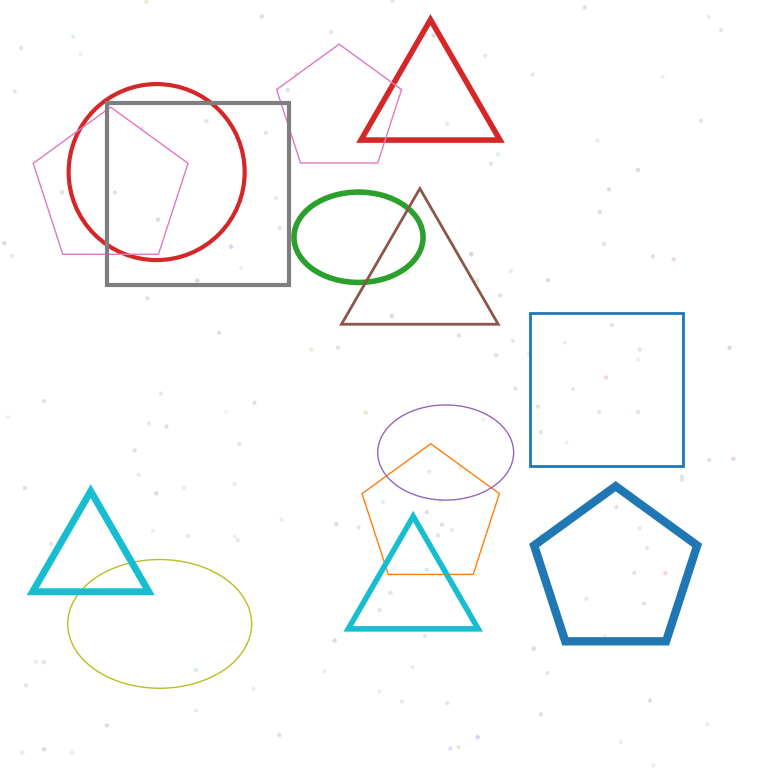[{"shape": "square", "thickness": 1, "radius": 0.5, "center": [0.788, 0.494]}, {"shape": "pentagon", "thickness": 3, "radius": 0.56, "center": [0.8, 0.257]}, {"shape": "pentagon", "thickness": 0.5, "radius": 0.47, "center": [0.559, 0.33]}, {"shape": "oval", "thickness": 2, "radius": 0.42, "center": [0.466, 0.692]}, {"shape": "triangle", "thickness": 2, "radius": 0.52, "center": [0.559, 0.87]}, {"shape": "circle", "thickness": 1.5, "radius": 0.57, "center": [0.203, 0.777]}, {"shape": "oval", "thickness": 0.5, "radius": 0.44, "center": [0.579, 0.412]}, {"shape": "triangle", "thickness": 1, "radius": 0.59, "center": [0.545, 0.638]}, {"shape": "pentagon", "thickness": 0.5, "radius": 0.53, "center": [0.144, 0.755]}, {"shape": "pentagon", "thickness": 0.5, "radius": 0.43, "center": [0.44, 0.857]}, {"shape": "square", "thickness": 1.5, "radius": 0.59, "center": [0.257, 0.748]}, {"shape": "oval", "thickness": 0.5, "radius": 0.6, "center": [0.207, 0.19]}, {"shape": "triangle", "thickness": 2.5, "radius": 0.44, "center": [0.118, 0.275]}, {"shape": "triangle", "thickness": 2, "radius": 0.49, "center": [0.537, 0.232]}]